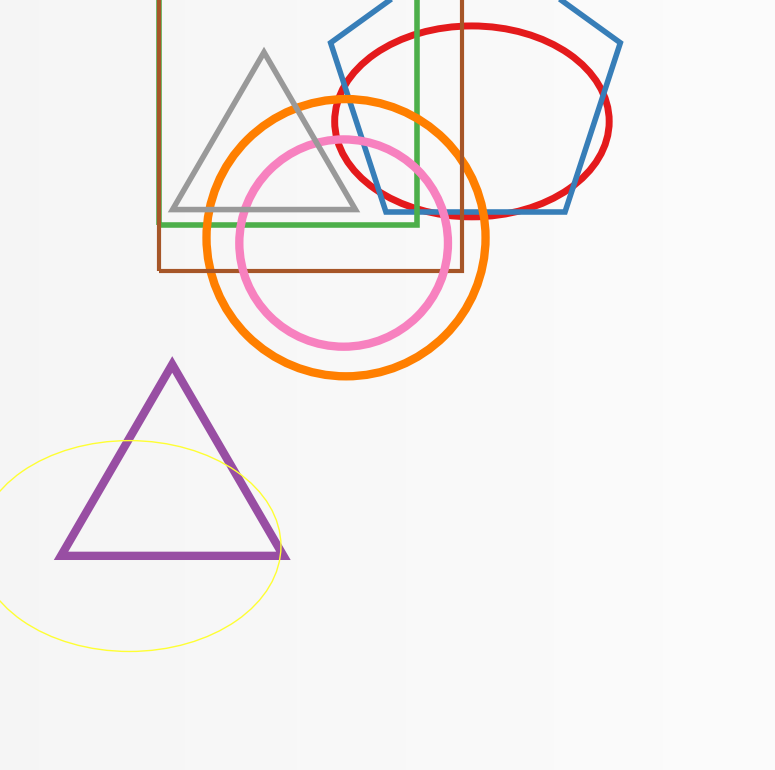[{"shape": "oval", "thickness": 2.5, "radius": 0.89, "center": [0.609, 0.842]}, {"shape": "pentagon", "thickness": 2, "radius": 0.98, "center": [0.614, 0.884]}, {"shape": "square", "thickness": 2, "radius": 0.83, "center": [0.371, 0.874]}, {"shape": "triangle", "thickness": 3, "radius": 0.83, "center": [0.222, 0.361]}, {"shape": "circle", "thickness": 3, "radius": 0.9, "center": [0.446, 0.691]}, {"shape": "oval", "thickness": 0.5, "radius": 0.98, "center": [0.167, 0.291]}, {"shape": "square", "thickness": 1.5, "radius": 0.98, "center": [0.4, 0.844]}, {"shape": "circle", "thickness": 3, "radius": 0.67, "center": [0.443, 0.684]}, {"shape": "triangle", "thickness": 2, "radius": 0.68, "center": [0.341, 0.796]}]